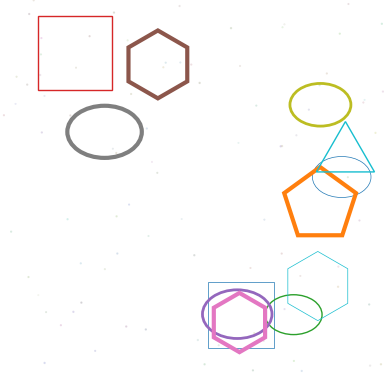[{"shape": "oval", "thickness": 0.5, "radius": 0.38, "center": [0.888, 0.54]}, {"shape": "square", "thickness": 0.5, "radius": 0.43, "center": [0.626, 0.182]}, {"shape": "pentagon", "thickness": 3, "radius": 0.49, "center": [0.831, 0.468]}, {"shape": "oval", "thickness": 1, "radius": 0.37, "center": [0.763, 0.183]}, {"shape": "square", "thickness": 1, "radius": 0.48, "center": [0.195, 0.862]}, {"shape": "oval", "thickness": 2, "radius": 0.45, "center": [0.616, 0.184]}, {"shape": "hexagon", "thickness": 3, "radius": 0.44, "center": [0.41, 0.833]}, {"shape": "hexagon", "thickness": 3, "radius": 0.38, "center": [0.622, 0.162]}, {"shape": "oval", "thickness": 3, "radius": 0.48, "center": [0.272, 0.658]}, {"shape": "oval", "thickness": 2, "radius": 0.4, "center": [0.832, 0.728]}, {"shape": "triangle", "thickness": 1, "radius": 0.44, "center": [0.897, 0.597]}, {"shape": "hexagon", "thickness": 0.5, "radius": 0.45, "center": [0.825, 0.257]}]